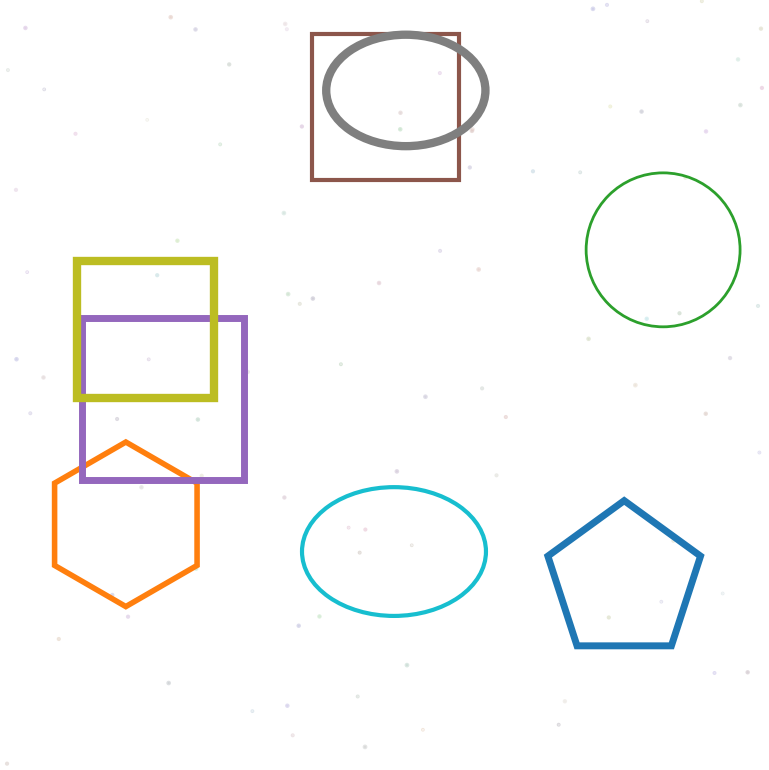[{"shape": "pentagon", "thickness": 2.5, "radius": 0.52, "center": [0.811, 0.246]}, {"shape": "hexagon", "thickness": 2, "radius": 0.53, "center": [0.163, 0.319]}, {"shape": "circle", "thickness": 1, "radius": 0.5, "center": [0.861, 0.676]}, {"shape": "square", "thickness": 2.5, "radius": 0.53, "center": [0.212, 0.481]}, {"shape": "square", "thickness": 1.5, "radius": 0.47, "center": [0.501, 0.861]}, {"shape": "oval", "thickness": 3, "radius": 0.52, "center": [0.527, 0.883]}, {"shape": "square", "thickness": 3, "radius": 0.44, "center": [0.189, 0.572]}, {"shape": "oval", "thickness": 1.5, "radius": 0.6, "center": [0.512, 0.284]}]